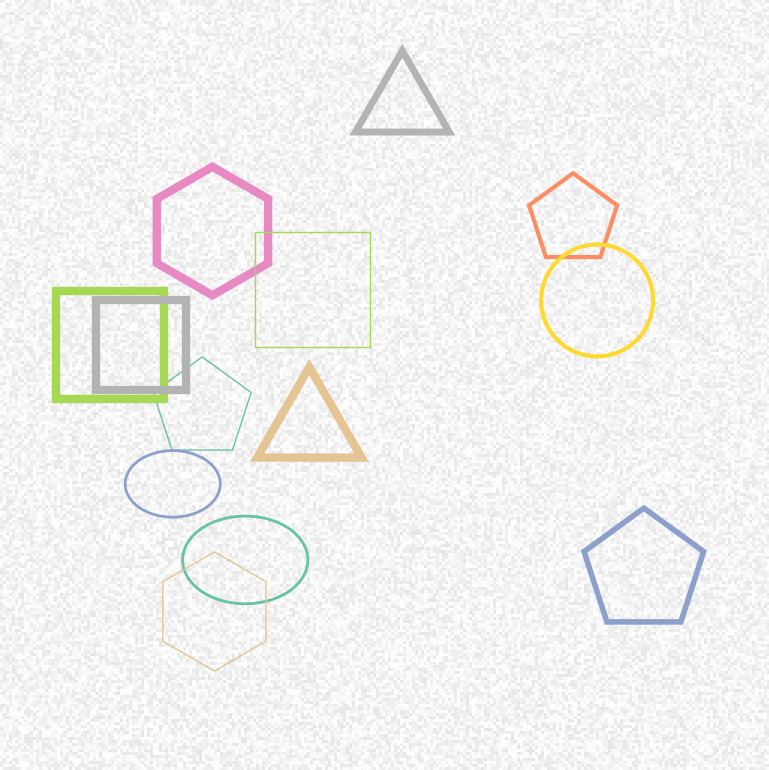[{"shape": "oval", "thickness": 1, "radius": 0.41, "center": [0.318, 0.273]}, {"shape": "pentagon", "thickness": 0.5, "radius": 0.33, "center": [0.263, 0.47]}, {"shape": "pentagon", "thickness": 1.5, "radius": 0.3, "center": [0.744, 0.715]}, {"shape": "oval", "thickness": 1, "radius": 0.31, "center": [0.224, 0.372]}, {"shape": "pentagon", "thickness": 2, "radius": 0.41, "center": [0.836, 0.258]}, {"shape": "hexagon", "thickness": 3, "radius": 0.42, "center": [0.276, 0.7]}, {"shape": "square", "thickness": 0.5, "radius": 0.38, "center": [0.406, 0.624]}, {"shape": "square", "thickness": 3, "radius": 0.35, "center": [0.143, 0.552]}, {"shape": "circle", "thickness": 1.5, "radius": 0.36, "center": [0.775, 0.61]}, {"shape": "hexagon", "thickness": 0.5, "radius": 0.39, "center": [0.278, 0.206]}, {"shape": "triangle", "thickness": 3, "radius": 0.39, "center": [0.402, 0.445]}, {"shape": "triangle", "thickness": 2.5, "radius": 0.35, "center": [0.523, 0.864]}, {"shape": "square", "thickness": 3, "radius": 0.29, "center": [0.183, 0.552]}]